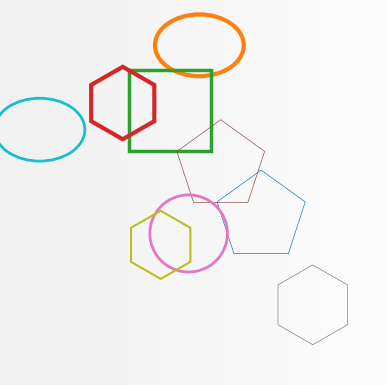[{"shape": "pentagon", "thickness": 0.5, "radius": 0.6, "center": [0.674, 0.439]}, {"shape": "oval", "thickness": 3, "radius": 0.57, "center": [0.514, 0.882]}, {"shape": "square", "thickness": 2.5, "radius": 0.53, "center": [0.439, 0.713]}, {"shape": "hexagon", "thickness": 3, "radius": 0.47, "center": [0.317, 0.732]}, {"shape": "pentagon", "thickness": 0.5, "radius": 0.6, "center": [0.57, 0.57]}, {"shape": "circle", "thickness": 2, "radius": 0.5, "center": [0.487, 0.394]}, {"shape": "hexagon", "thickness": 0.5, "radius": 0.52, "center": [0.807, 0.208]}, {"shape": "hexagon", "thickness": 1.5, "radius": 0.44, "center": [0.415, 0.364]}, {"shape": "oval", "thickness": 2, "radius": 0.58, "center": [0.102, 0.663]}]